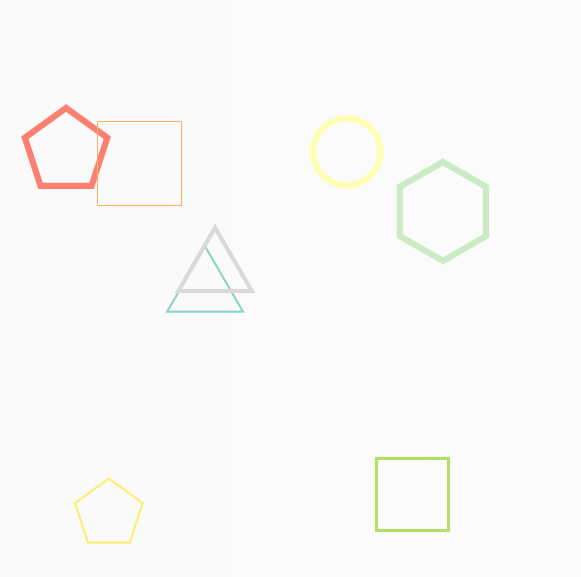[{"shape": "triangle", "thickness": 1, "radius": 0.38, "center": [0.353, 0.497]}, {"shape": "circle", "thickness": 3, "radius": 0.29, "center": [0.597, 0.736]}, {"shape": "pentagon", "thickness": 3, "radius": 0.37, "center": [0.114, 0.738]}, {"shape": "square", "thickness": 0.5, "radius": 0.36, "center": [0.24, 0.717]}, {"shape": "square", "thickness": 1.5, "radius": 0.31, "center": [0.709, 0.144]}, {"shape": "triangle", "thickness": 2, "radius": 0.36, "center": [0.37, 0.532]}, {"shape": "hexagon", "thickness": 3, "radius": 0.43, "center": [0.762, 0.633]}, {"shape": "pentagon", "thickness": 1, "radius": 0.31, "center": [0.187, 0.109]}]